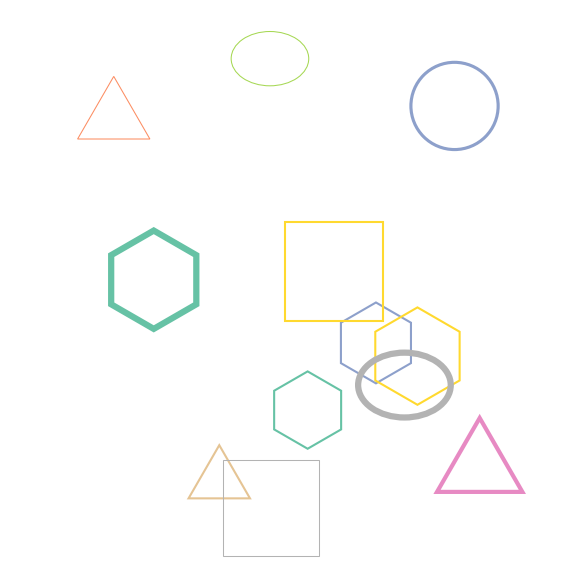[{"shape": "hexagon", "thickness": 3, "radius": 0.43, "center": [0.266, 0.515]}, {"shape": "hexagon", "thickness": 1, "radius": 0.33, "center": [0.533, 0.289]}, {"shape": "triangle", "thickness": 0.5, "radius": 0.36, "center": [0.197, 0.795]}, {"shape": "circle", "thickness": 1.5, "radius": 0.38, "center": [0.787, 0.816]}, {"shape": "hexagon", "thickness": 1, "radius": 0.35, "center": [0.651, 0.405]}, {"shape": "triangle", "thickness": 2, "radius": 0.43, "center": [0.831, 0.19]}, {"shape": "oval", "thickness": 0.5, "radius": 0.34, "center": [0.467, 0.898]}, {"shape": "hexagon", "thickness": 1, "radius": 0.42, "center": [0.723, 0.383]}, {"shape": "square", "thickness": 1, "radius": 0.43, "center": [0.578, 0.529]}, {"shape": "triangle", "thickness": 1, "radius": 0.31, "center": [0.38, 0.167]}, {"shape": "oval", "thickness": 3, "radius": 0.4, "center": [0.7, 0.332]}, {"shape": "square", "thickness": 0.5, "radius": 0.42, "center": [0.469, 0.12]}]